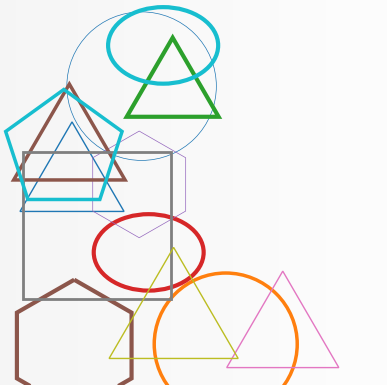[{"shape": "triangle", "thickness": 1, "radius": 0.78, "center": [0.186, 0.528]}, {"shape": "circle", "thickness": 0.5, "radius": 0.96, "center": [0.365, 0.776]}, {"shape": "circle", "thickness": 2.5, "radius": 0.92, "center": [0.583, 0.106]}, {"shape": "triangle", "thickness": 3, "radius": 0.68, "center": [0.446, 0.765]}, {"shape": "oval", "thickness": 3, "radius": 0.71, "center": [0.384, 0.344]}, {"shape": "hexagon", "thickness": 0.5, "radius": 0.69, "center": [0.359, 0.521]}, {"shape": "hexagon", "thickness": 3, "radius": 0.85, "center": [0.192, 0.103]}, {"shape": "triangle", "thickness": 2.5, "radius": 0.83, "center": [0.179, 0.616]}, {"shape": "triangle", "thickness": 1, "radius": 0.84, "center": [0.73, 0.129]}, {"shape": "square", "thickness": 2, "radius": 0.95, "center": [0.251, 0.415]}, {"shape": "triangle", "thickness": 1, "radius": 0.96, "center": [0.448, 0.165]}, {"shape": "oval", "thickness": 3, "radius": 0.71, "center": [0.421, 0.882]}, {"shape": "pentagon", "thickness": 2.5, "radius": 0.79, "center": [0.165, 0.61]}]